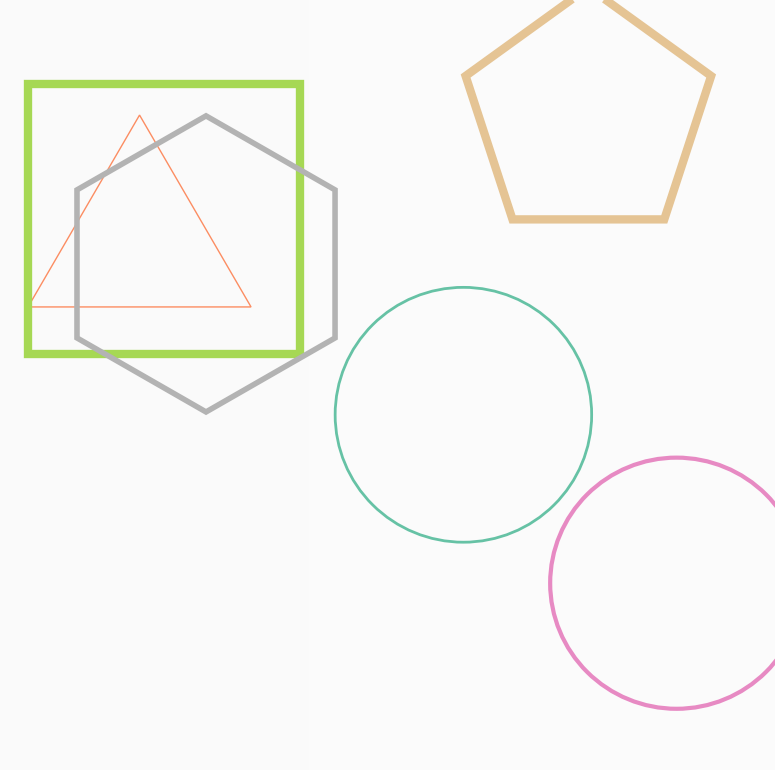[{"shape": "circle", "thickness": 1, "radius": 0.83, "center": [0.598, 0.461]}, {"shape": "triangle", "thickness": 0.5, "radius": 0.83, "center": [0.18, 0.684]}, {"shape": "circle", "thickness": 1.5, "radius": 0.82, "center": [0.873, 0.243]}, {"shape": "square", "thickness": 3, "radius": 0.88, "center": [0.212, 0.716]}, {"shape": "pentagon", "thickness": 3, "radius": 0.83, "center": [0.759, 0.85]}, {"shape": "hexagon", "thickness": 2, "radius": 0.96, "center": [0.266, 0.657]}]